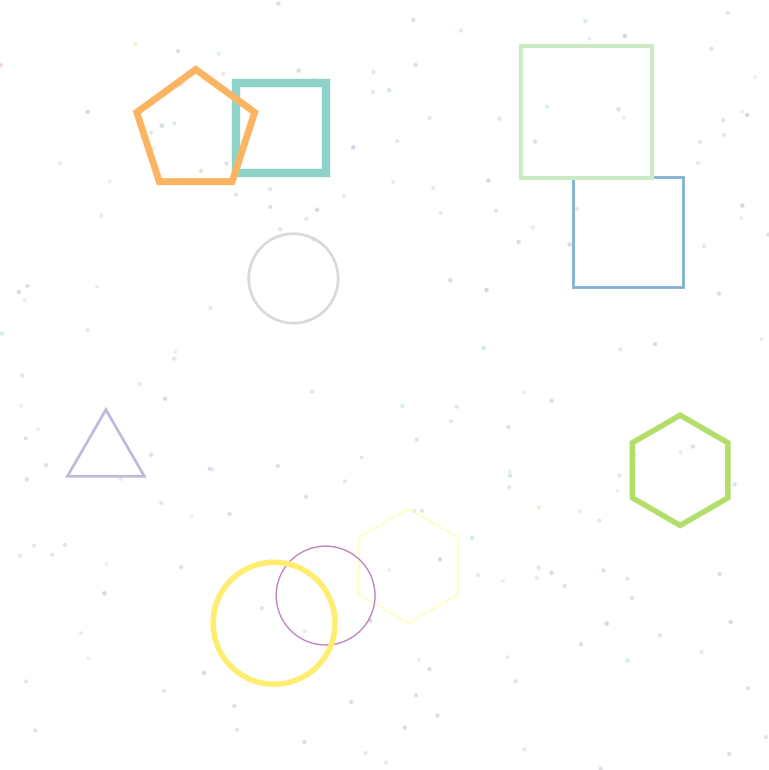[{"shape": "square", "thickness": 3, "radius": 0.29, "center": [0.365, 0.834]}, {"shape": "hexagon", "thickness": 0.5, "radius": 0.37, "center": [0.53, 0.265]}, {"shape": "triangle", "thickness": 1, "radius": 0.29, "center": [0.138, 0.41]}, {"shape": "square", "thickness": 1, "radius": 0.36, "center": [0.816, 0.699]}, {"shape": "pentagon", "thickness": 2.5, "radius": 0.4, "center": [0.254, 0.829]}, {"shape": "hexagon", "thickness": 2, "radius": 0.36, "center": [0.883, 0.389]}, {"shape": "circle", "thickness": 1, "radius": 0.29, "center": [0.381, 0.638]}, {"shape": "circle", "thickness": 0.5, "radius": 0.32, "center": [0.423, 0.227]}, {"shape": "square", "thickness": 1.5, "radius": 0.43, "center": [0.762, 0.855]}, {"shape": "circle", "thickness": 2, "radius": 0.4, "center": [0.356, 0.191]}]